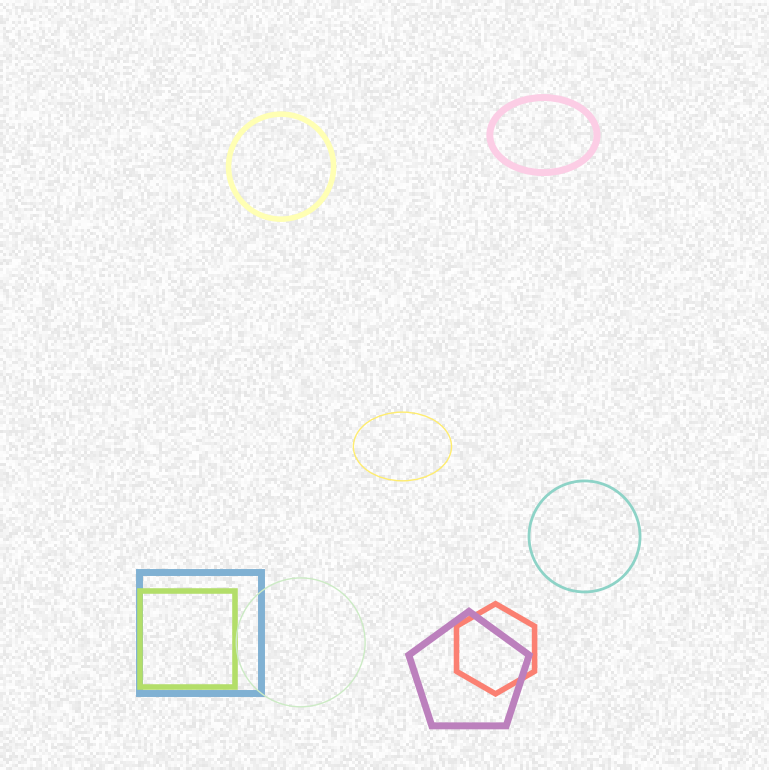[{"shape": "circle", "thickness": 1, "radius": 0.36, "center": [0.759, 0.303]}, {"shape": "circle", "thickness": 2, "radius": 0.34, "center": [0.365, 0.784]}, {"shape": "hexagon", "thickness": 2, "radius": 0.29, "center": [0.644, 0.157]}, {"shape": "square", "thickness": 2.5, "radius": 0.4, "center": [0.259, 0.178]}, {"shape": "square", "thickness": 2, "radius": 0.31, "center": [0.244, 0.17]}, {"shape": "oval", "thickness": 2.5, "radius": 0.35, "center": [0.706, 0.825]}, {"shape": "pentagon", "thickness": 2.5, "radius": 0.41, "center": [0.609, 0.124]}, {"shape": "circle", "thickness": 0.5, "radius": 0.42, "center": [0.39, 0.166]}, {"shape": "oval", "thickness": 0.5, "radius": 0.32, "center": [0.523, 0.42]}]